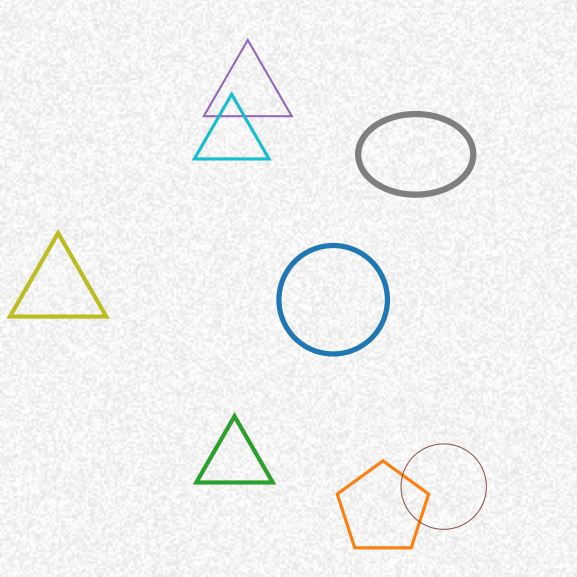[{"shape": "circle", "thickness": 2.5, "radius": 0.47, "center": [0.577, 0.48]}, {"shape": "pentagon", "thickness": 1.5, "radius": 0.42, "center": [0.663, 0.118]}, {"shape": "triangle", "thickness": 2, "radius": 0.38, "center": [0.406, 0.202]}, {"shape": "triangle", "thickness": 1, "radius": 0.44, "center": [0.429, 0.842]}, {"shape": "circle", "thickness": 0.5, "radius": 0.37, "center": [0.768, 0.157]}, {"shape": "oval", "thickness": 3, "radius": 0.5, "center": [0.72, 0.732]}, {"shape": "triangle", "thickness": 2, "radius": 0.48, "center": [0.101, 0.499]}, {"shape": "triangle", "thickness": 1.5, "radius": 0.37, "center": [0.401, 0.761]}]